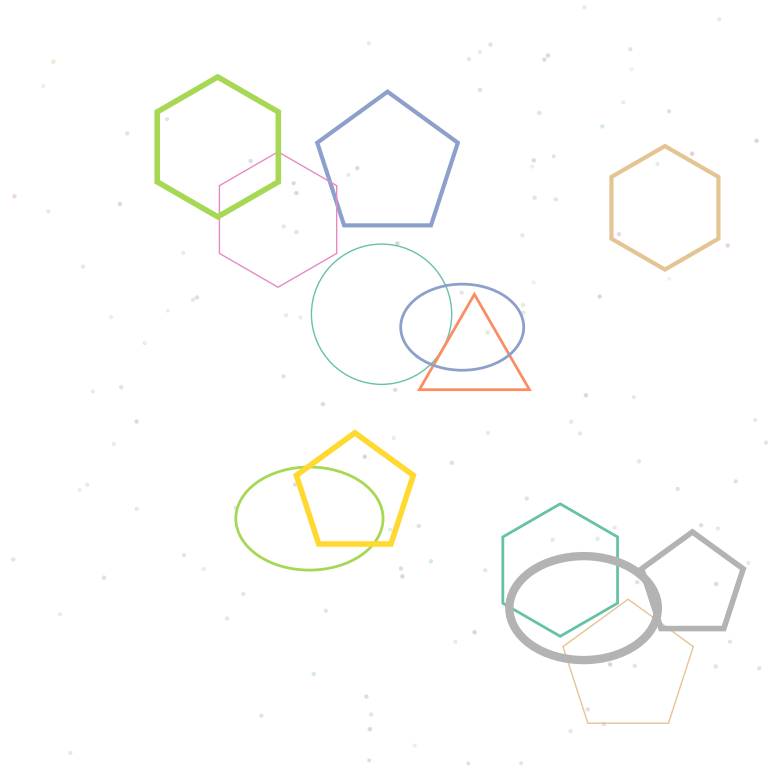[{"shape": "hexagon", "thickness": 1, "radius": 0.43, "center": [0.728, 0.26]}, {"shape": "circle", "thickness": 0.5, "radius": 0.46, "center": [0.496, 0.592]}, {"shape": "triangle", "thickness": 1, "radius": 0.41, "center": [0.616, 0.535]}, {"shape": "pentagon", "thickness": 1.5, "radius": 0.48, "center": [0.503, 0.785]}, {"shape": "oval", "thickness": 1, "radius": 0.4, "center": [0.6, 0.575]}, {"shape": "hexagon", "thickness": 0.5, "radius": 0.44, "center": [0.361, 0.715]}, {"shape": "hexagon", "thickness": 2, "radius": 0.45, "center": [0.283, 0.809]}, {"shape": "oval", "thickness": 1, "radius": 0.48, "center": [0.402, 0.327]}, {"shape": "pentagon", "thickness": 2, "radius": 0.4, "center": [0.461, 0.358]}, {"shape": "hexagon", "thickness": 1.5, "radius": 0.4, "center": [0.864, 0.73]}, {"shape": "pentagon", "thickness": 0.5, "radius": 0.44, "center": [0.816, 0.133]}, {"shape": "pentagon", "thickness": 2, "radius": 0.35, "center": [0.899, 0.24]}, {"shape": "oval", "thickness": 3, "radius": 0.48, "center": [0.758, 0.21]}]